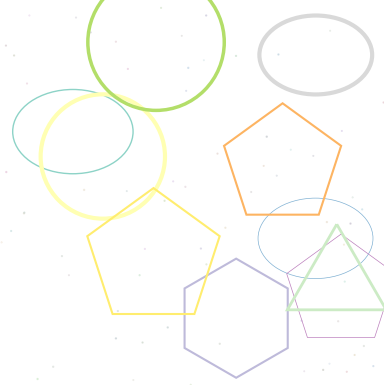[{"shape": "oval", "thickness": 1, "radius": 0.78, "center": [0.189, 0.658]}, {"shape": "circle", "thickness": 3, "radius": 0.81, "center": [0.267, 0.594]}, {"shape": "hexagon", "thickness": 1.5, "radius": 0.77, "center": [0.613, 0.173]}, {"shape": "oval", "thickness": 0.5, "radius": 0.75, "center": [0.82, 0.381]}, {"shape": "pentagon", "thickness": 1.5, "radius": 0.8, "center": [0.734, 0.572]}, {"shape": "circle", "thickness": 2.5, "radius": 0.89, "center": [0.405, 0.89]}, {"shape": "oval", "thickness": 3, "radius": 0.73, "center": [0.82, 0.857]}, {"shape": "pentagon", "thickness": 0.5, "radius": 0.74, "center": [0.886, 0.243]}, {"shape": "triangle", "thickness": 2, "radius": 0.74, "center": [0.875, 0.269]}, {"shape": "pentagon", "thickness": 1.5, "radius": 0.9, "center": [0.399, 0.331]}]